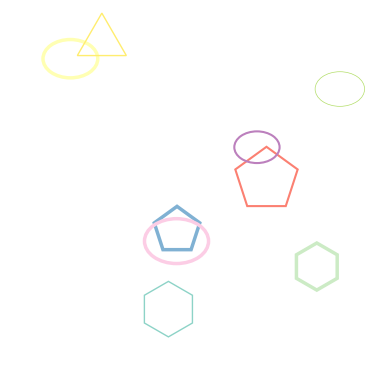[{"shape": "hexagon", "thickness": 1, "radius": 0.36, "center": [0.437, 0.197]}, {"shape": "oval", "thickness": 2.5, "radius": 0.36, "center": [0.183, 0.848]}, {"shape": "pentagon", "thickness": 1.5, "radius": 0.43, "center": [0.692, 0.534]}, {"shape": "pentagon", "thickness": 2.5, "radius": 0.31, "center": [0.46, 0.402]}, {"shape": "oval", "thickness": 0.5, "radius": 0.32, "center": [0.883, 0.769]}, {"shape": "oval", "thickness": 2.5, "radius": 0.42, "center": [0.458, 0.374]}, {"shape": "oval", "thickness": 1.5, "radius": 0.29, "center": [0.667, 0.618]}, {"shape": "hexagon", "thickness": 2.5, "radius": 0.31, "center": [0.823, 0.308]}, {"shape": "triangle", "thickness": 1, "radius": 0.37, "center": [0.265, 0.892]}]